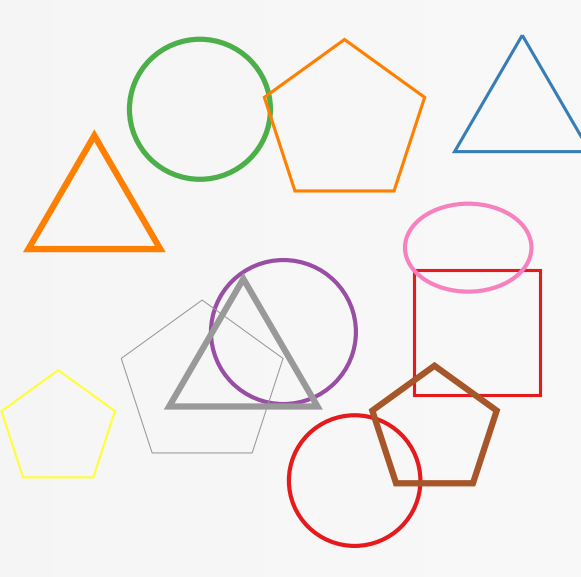[{"shape": "square", "thickness": 1.5, "radius": 0.54, "center": [0.821, 0.424]}, {"shape": "circle", "thickness": 2, "radius": 0.57, "center": [0.61, 0.167]}, {"shape": "triangle", "thickness": 1.5, "radius": 0.67, "center": [0.899, 0.804]}, {"shape": "circle", "thickness": 2.5, "radius": 0.61, "center": [0.344, 0.81]}, {"shape": "circle", "thickness": 2, "radius": 0.62, "center": [0.488, 0.424]}, {"shape": "triangle", "thickness": 3, "radius": 0.66, "center": [0.162, 0.633]}, {"shape": "pentagon", "thickness": 1.5, "radius": 0.72, "center": [0.593, 0.786]}, {"shape": "pentagon", "thickness": 1, "radius": 0.51, "center": [0.1, 0.256]}, {"shape": "pentagon", "thickness": 3, "radius": 0.56, "center": [0.748, 0.253]}, {"shape": "oval", "thickness": 2, "radius": 0.54, "center": [0.806, 0.57]}, {"shape": "triangle", "thickness": 3, "radius": 0.74, "center": [0.419, 0.369]}, {"shape": "pentagon", "thickness": 0.5, "radius": 0.73, "center": [0.348, 0.333]}]